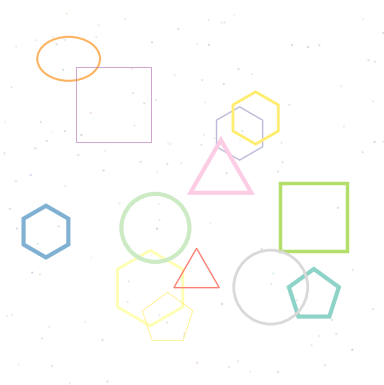[{"shape": "pentagon", "thickness": 3, "radius": 0.34, "center": [0.815, 0.233]}, {"shape": "hexagon", "thickness": 2, "radius": 0.49, "center": [0.39, 0.252]}, {"shape": "hexagon", "thickness": 1, "radius": 0.35, "center": [0.622, 0.653]}, {"shape": "triangle", "thickness": 1, "radius": 0.34, "center": [0.511, 0.287]}, {"shape": "hexagon", "thickness": 3, "radius": 0.34, "center": [0.119, 0.398]}, {"shape": "oval", "thickness": 1.5, "radius": 0.41, "center": [0.178, 0.847]}, {"shape": "square", "thickness": 2.5, "radius": 0.44, "center": [0.814, 0.437]}, {"shape": "triangle", "thickness": 3, "radius": 0.46, "center": [0.574, 0.545]}, {"shape": "circle", "thickness": 2, "radius": 0.48, "center": [0.703, 0.254]}, {"shape": "square", "thickness": 0.5, "radius": 0.49, "center": [0.296, 0.729]}, {"shape": "circle", "thickness": 3, "radius": 0.44, "center": [0.404, 0.408]}, {"shape": "pentagon", "thickness": 0.5, "radius": 0.34, "center": [0.435, 0.172]}, {"shape": "hexagon", "thickness": 2, "radius": 0.34, "center": [0.664, 0.694]}]